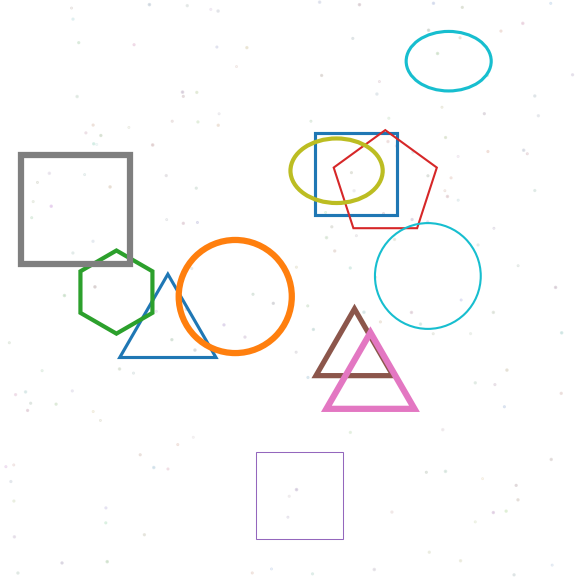[{"shape": "square", "thickness": 1.5, "radius": 0.36, "center": [0.617, 0.698]}, {"shape": "triangle", "thickness": 1.5, "radius": 0.48, "center": [0.291, 0.428]}, {"shape": "circle", "thickness": 3, "radius": 0.49, "center": [0.407, 0.486]}, {"shape": "hexagon", "thickness": 2, "radius": 0.36, "center": [0.202, 0.493]}, {"shape": "pentagon", "thickness": 1, "radius": 0.47, "center": [0.667, 0.68]}, {"shape": "square", "thickness": 0.5, "radius": 0.38, "center": [0.519, 0.141]}, {"shape": "triangle", "thickness": 2.5, "radius": 0.39, "center": [0.614, 0.387]}, {"shape": "triangle", "thickness": 3, "radius": 0.44, "center": [0.641, 0.335]}, {"shape": "square", "thickness": 3, "radius": 0.47, "center": [0.13, 0.636]}, {"shape": "oval", "thickness": 2, "radius": 0.4, "center": [0.583, 0.703]}, {"shape": "circle", "thickness": 1, "radius": 0.46, "center": [0.741, 0.521]}, {"shape": "oval", "thickness": 1.5, "radius": 0.37, "center": [0.777, 0.893]}]